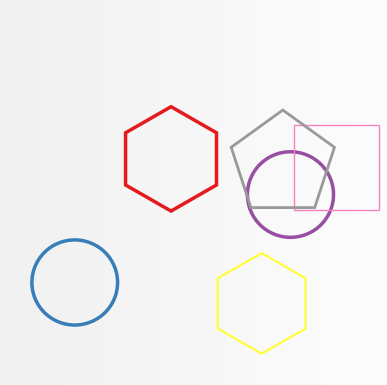[{"shape": "hexagon", "thickness": 2.5, "radius": 0.68, "center": [0.441, 0.587]}, {"shape": "circle", "thickness": 2.5, "radius": 0.55, "center": [0.193, 0.266]}, {"shape": "circle", "thickness": 2.5, "radius": 0.56, "center": [0.75, 0.495]}, {"shape": "hexagon", "thickness": 1.5, "radius": 0.65, "center": [0.675, 0.212]}, {"shape": "square", "thickness": 1, "radius": 0.55, "center": [0.869, 0.565]}, {"shape": "pentagon", "thickness": 2, "radius": 0.7, "center": [0.73, 0.574]}]